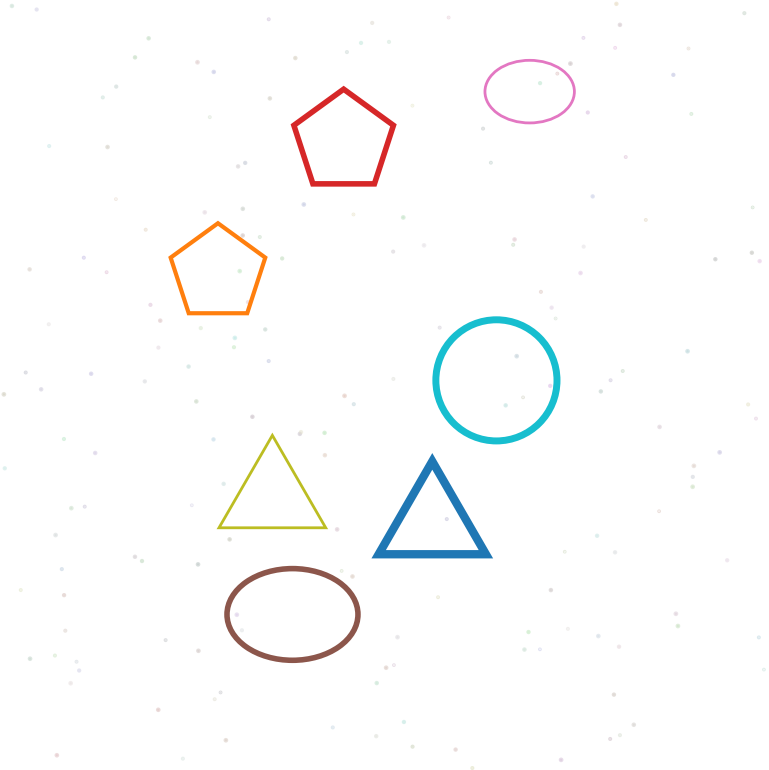[{"shape": "triangle", "thickness": 3, "radius": 0.4, "center": [0.561, 0.32]}, {"shape": "pentagon", "thickness": 1.5, "radius": 0.32, "center": [0.283, 0.645]}, {"shape": "pentagon", "thickness": 2, "radius": 0.34, "center": [0.446, 0.816]}, {"shape": "oval", "thickness": 2, "radius": 0.43, "center": [0.38, 0.202]}, {"shape": "oval", "thickness": 1, "radius": 0.29, "center": [0.688, 0.881]}, {"shape": "triangle", "thickness": 1, "radius": 0.4, "center": [0.354, 0.355]}, {"shape": "circle", "thickness": 2.5, "radius": 0.39, "center": [0.645, 0.506]}]